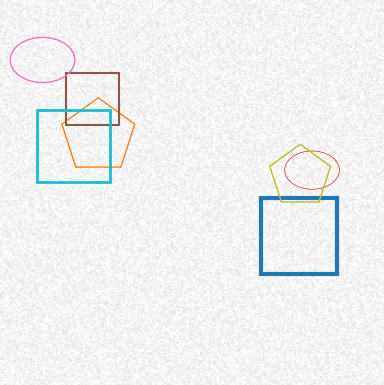[{"shape": "square", "thickness": 3, "radius": 0.49, "center": [0.777, 0.387]}, {"shape": "pentagon", "thickness": 1, "radius": 0.5, "center": [0.255, 0.647]}, {"shape": "oval", "thickness": 0.5, "radius": 0.35, "center": [0.811, 0.558]}, {"shape": "square", "thickness": 1.5, "radius": 0.34, "center": [0.24, 0.742]}, {"shape": "oval", "thickness": 1, "radius": 0.42, "center": [0.11, 0.844]}, {"shape": "pentagon", "thickness": 1, "radius": 0.41, "center": [0.78, 0.542]}, {"shape": "square", "thickness": 2, "radius": 0.47, "center": [0.191, 0.62]}]